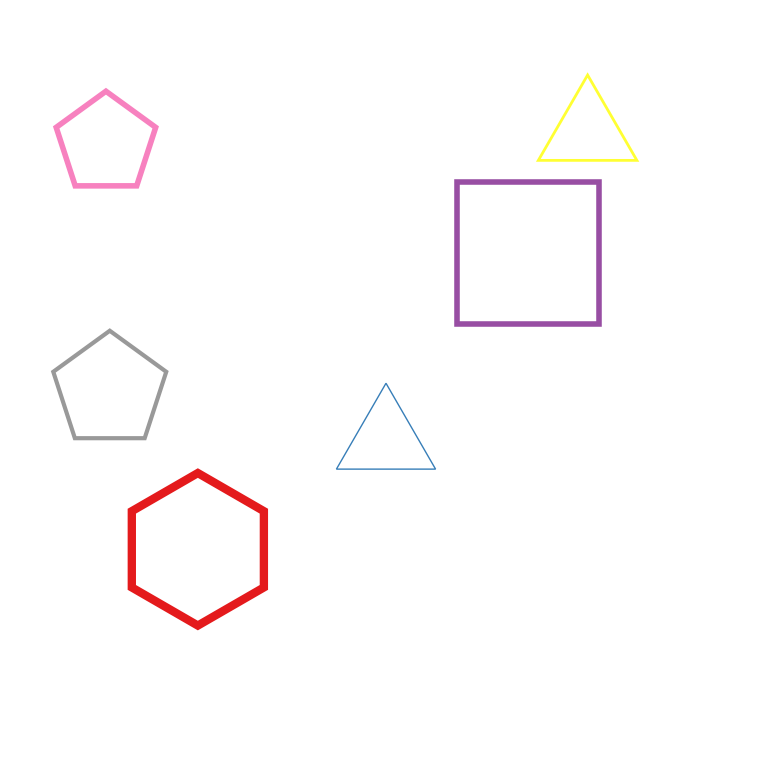[{"shape": "hexagon", "thickness": 3, "radius": 0.5, "center": [0.257, 0.287]}, {"shape": "triangle", "thickness": 0.5, "radius": 0.37, "center": [0.501, 0.428]}, {"shape": "square", "thickness": 2, "radius": 0.46, "center": [0.686, 0.672]}, {"shape": "triangle", "thickness": 1, "radius": 0.37, "center": [0.763, 0.829]}, {"shape": "pentagon", "thickness": 2, "radius": 0.34, "center": [0.138, 0.814]}, {"shape": "pentagon", "thickness": 1.5, "radius": 0.39, "center": [0.143, 0.493]}]